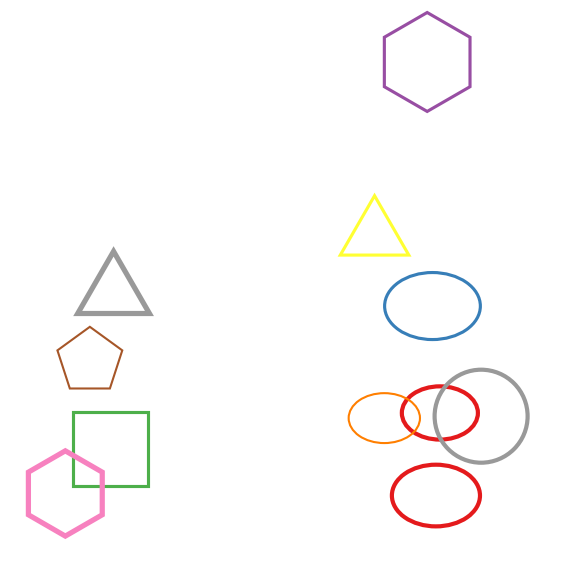[{"shape": "oval", "thickness": 2, "radius": 0.33, "center": [0.762, 0.284]}, {"shape": "oval", "thickness": 2, "radius": 0.38, "center": [0.755, 0.141]}, {"shape": "oval", "thickness": 1.5, "radius": 0.41, "center": [0.749, 0.469]}, {"shape": "square", "thickness": 1.5, "radius": 0.32, "center": [0.191, 0.221]}, {"shape": "hexagon", "thickness": 1.5, "radius": 0.43, "center": [0.74, 0.892]}, {"shape": "oval", "thickness": 1, "radius": 0.31, "center": [0.665, 0.275]}, {"shape": "triangle", "thickness": 1.5, "radius": 0.34, "center": [0.649, 0.592]}, {"shape": "pentagon", "thickness": 1, "radius": 0.3, "center": [0.156, 0.374]}, {"shape": "hexagon", "thickness": 2.5, "radius": 0.37, "center": [0.113, 0.145]}, {"shape": "circle", "thickness": 2, "radius": 0.4, "center": [0.833, 0.278]}, {"shape": "triangle", "thickness": 2.5, "radius": 0.36, "center": [0.197, 0.492]}]